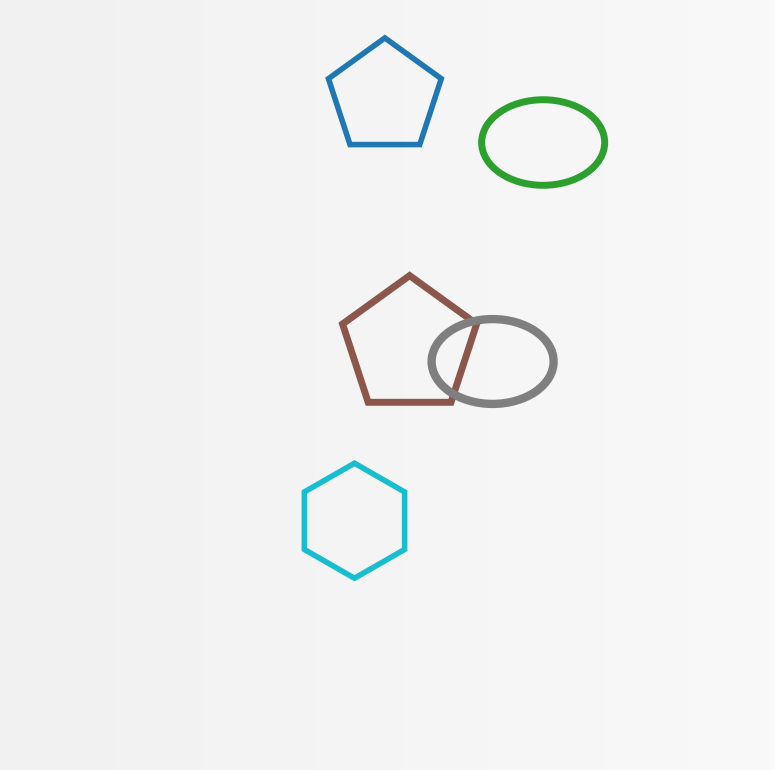[{"shape": "pentagon", "thickness": 2, "radius": 0.38, "center": [0.497, 0.874]}, {"shape": "oval", "thickness": 2.5, "radius": 0.4, "center": [0.701, 0.815]}, {"shape": "pentagon", "thickness": 2.5, "radius": 0.45, "center": [0.529, 0.551]}, {"shape": "oval", "thickness": 3, "radius": 0.39, "center": [0.636, 0.531]}, {"shape": "hexagon", "thickness": 2, "radius": 0.37, "center": [0.457, 0.324]}]